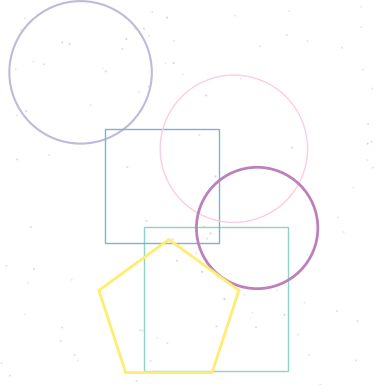[{"shape": "square", "thickness": 1, "radius": 0.93, "center": [0.561, 0.224]}, {"shape": "circle", "thickness": 1.5, "radius": 0.93, "center": [0.209, 0.812]}, {"shape": "square", "thickness": 1, "radius": 0.74, "center": [0.421, 0.517]}, {"shape": "circle", "thickness": 1, "radius": 0.96, "center": [0.607, 0.614]}, {"shape": "circle", "thickness": 2, "radius": 0.79, "center": [0.668, 0.408]}, {"shape": "pentagon", "thickness": 2, "radius": 0.96, "center": [0.439, 0.187]}]